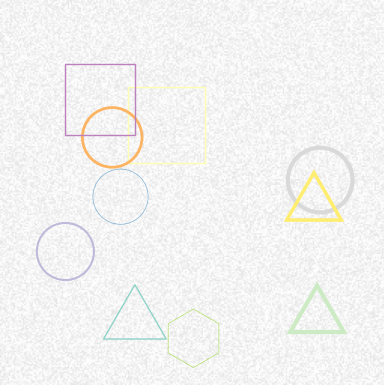[{"shape": "triangle", "thickness": 1, "radius": 0.47, "center": [0.35, 0.166]}, {"shape": "square", "thickness": 1, "radius": 0.5, "center": [0.433, 0.675]}, {"shape": "circle", "thickness": 1.5, "radius": 0.37, "center": [0.17, 0.347]}, {"shape": "circle", "thickness": 0.5, "radius": 0.36, "center": [0.313, 0.489]}, {"shape": "circle", "thickness": 2, "radius": 0.39, "center": [0.291, 0.643]}, {"shape": "hexagon", "thickness": 0.5, "radius": 0.38, "center": [0.503, 0.121]}, {"shape": "circle", "thickness": 3, "radius": 0.42, "center": [0.832, 0.532]}, {"shape": "square", "thickness": 1, "radius": 0.46, "center": [0.26, 0.742]}, {"shape": "triangle", "thickness": 3, "radius": 0.4, "center": [0.824, 0.178]}, {"shape": "triangle", "thickness": 2.5, "radius": 0.41, "center": [0.816, 0.469]}]